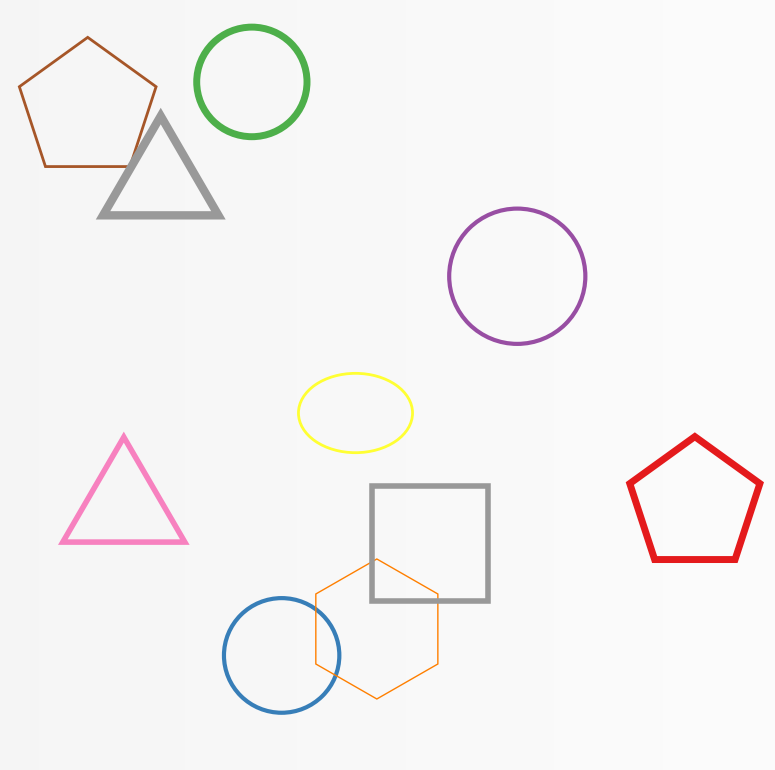[{"shape": "pentagon", "thickness": 2.5, "radius": 0.44, "center": [0.897, 0.345]}, {"shape": "circle", "thickness": 1.5, "radius": 0.37, "center": [0.363, 0.149]}, {"shape": "circle", "thickness": 2.5, "radius": 0.36, "center": [0.325, 0.894]}, {"shape": "circle", "thickness": 1.5, "radius": 0.44, "center": [0.667, 0.641]}, {"shape": "hexagon", "thickness": 0.5, "radius": 0.45, "center": [0.486, 0.183]}, {"shape": "oval", "thickness": 1, "radius": 0.37, "center": [0.459, 0.464]}, {"shape": "pentagon", "thickness": 1, "radius": 0.46, "center": [0.113, 0.859]}, {"shape": "triangle", "thickness": 2, "radius": 0.45, "center": [0.16, 0.341]}, {"shape": "square", "thickness": 2, "radius": 0.37, "center": [0.555, 0.294]}, {"shape": "triangle", "thickness": 3, "radius": 0.43, "center": [0.207, 0.763]}]